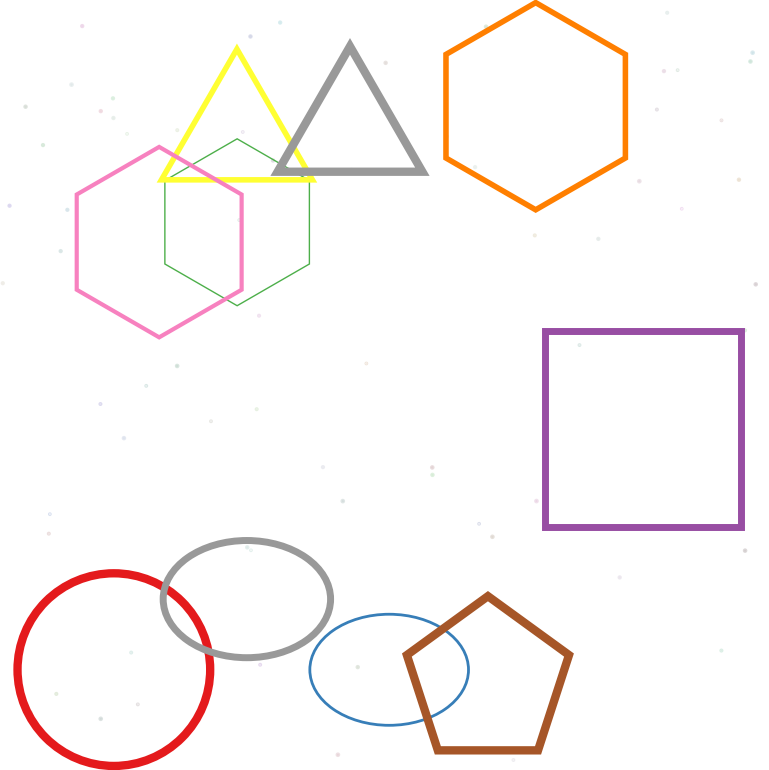[{"shape": "circle", "thickness": 3, "radius": 0.63, "center": [0.148, 0.13]}, {"shape": "oval", "thickness": 1, "radius": 0.52, "center": [0.505, 0.13]}, {"shape": "hexagon", "thickness": 0.5, "radius": 0.54, "center": [0.308, 0.711]}, {"shape": "square", "thickness": 2.5, "radius": 0.64, "center": [0.835, 0.443]}, {"shape": "hexagon", "thickness": 2, "radius": 0.67, "center": [0.696, 0.862]}, {"shape": "triangle", "thickness": 2, "radius": 0.57, "center": [0.308, 0.823]}, {"shape": "pentagon", "thickness": 3, "radius": 0.55, "center": [0.634, 0.115]}, {"shape": "hexagon", "thickness": 1.5, "radius": 0.62, "center": [0.207, 0.686]}, {"shape": "triangle", "thickness": 3, "radius": 0.54, "center": [0.455, 0.831]}, {"shape": "oval", "thickness": 2.5, "radius": 0.54, "center": [0.321, 0.222]}]